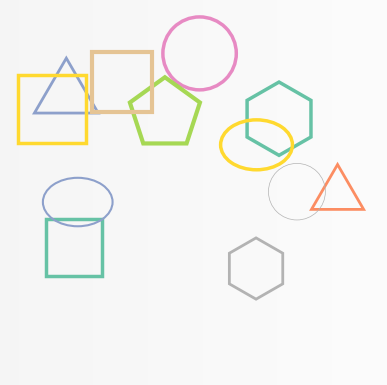[{"shape": "square", "thickness": 2.5, "radius": 0.36, "center": [0.191, 0.357]}, {"shape": "hexagon", "thickness": 2.5, "radius": 0.48, "center": [0.72, 0.692]}, {"shape": "triangle", "thickness": 2, "radius": 0.39, "center": [0.871, 0.495]}, {"shape": "oval", "thickness": 1.5, "radius": 0.45, "center": [0.201, 0.475]}, {"shape": "triangle", "thickness": 2, "radius": 0.48, "center": [0.171, 0.754]}, {"shape": "circle", "thickness": 2.5, "radius": 0.47, "center": [0.515, 0.861]}, {"shape": "pentagon", "thickness": 3, "radius": 0.48, "center": [0.426, 0.704]}, {"shape": "oval", "thickness": 2.5, "radius": 0.46, "center": [0.662, 0.624]}, {"shape": "square", "thickness": 2.5, "radius": 0.44, "center": [0.134, 0.716]}, {"shape": "square", "thickness": 3, "radius": 0.39, "center": [0.314, 0.787]}, {"shape": "circle", "thickness": 0.5, "radius": 0.37, "center": [0.766, 0.502]}, {"shape": "hexagon", "thickness": 2, "radius": 0.4, "center": [0.661, 0.303]}]